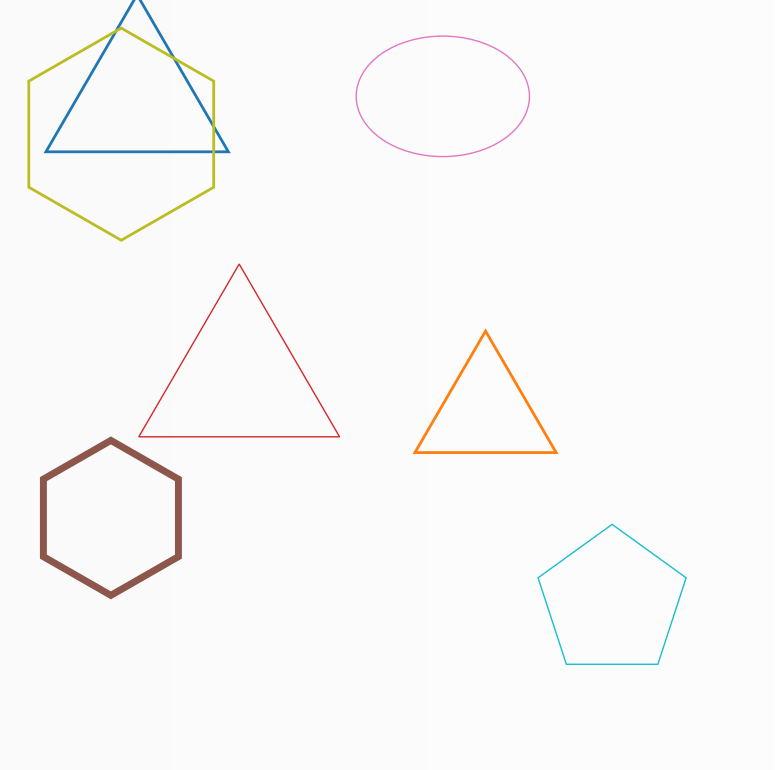[{"shape": "triangle", "thickness": 1, "radius": 0.68, "center": [0.177, 0.871]}, {"shape": "triangle", "thickness": 1, "radius": 0.53, "center": [0.627, 0.465]}, {"shape": "triangle", "thickness": 0.5, "radius": 0.75, "center": [0.309, 0.508]}, {"shape": "hexagon", "thickness": 2.5, "radius": 0.5, "center": [0.143, 0.327]}, {"shape": "oval", "thickness": 0.5, "radius": 0.56, "center": [0.571, 0.875]}, {"shape": "hexagon", "thickness": 1, "radius": 0.69, "center": [0.156, 0.826]}, {"shape": "pentagon", "thickness": 0.5, "radius": 0.5, "center": [0.79, 0.219]}]